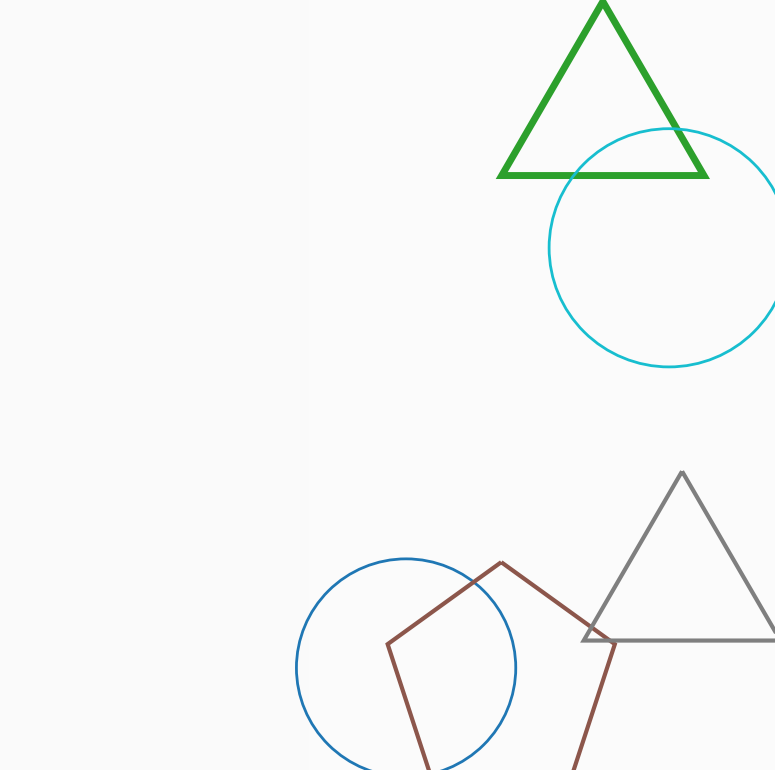[{"shape": "circle", "thickness": 1, "radius": 0.71, "center": [0.524, 0.133]}, {"shape": "triangle", "thickness": 2.5, "radius": 0.75, "center": [0.778, 0.847]}, {"shape": "pentagon", "thickness": 1.5, "radius": 0.77, "center": [0.647, 0.116]}, {"shape": "triangle", "thickness": 1.5, "radius": 0.73, "center": [0.88, 0.241]}, {"shape": "circle", "thickness": 1, "radius": 0.77, "center": [0.863, 0.678]}]